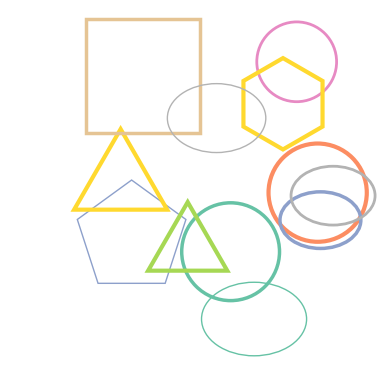[{"shape": "circle", "thickness": 2.5, "radius": 0.64, "center": [0.599, 0.346]}, {"shape": "oval", "thickness": 1, "radius": 0.68, "center": [0.66, 0.171]}, {"shape": "circle", "thickness": 3, "radius": 0.64, "center": [0.825, 0.5]}, {"shape": "pentagon", "thickness": 1, "radius": 0.74, "center": [0.342, 0.384]}, {"shape": "oval", "thickness": 2.5, "radius": 0.53, "center": [0.832, 0.428]}, {"shape": "circle", "thickness": 2, "radius": 0.52, "center": [0.771, 0.839]}, {"shape": "triangle", "thickness": 3, "radius": 0.59, "center": [0.488, 0.356]}, {"shape": "hexagon", "thickness": 3, "radius": 0.59, "center": [0.735, 0.73]}, {"shape": "triangle", "thickness": 3, "radius": 0.7, "center": [0.313, 0.525]}, {"shape": "square", "thickness": 2.5, "radius": 0.74, "center": [0.371, 0.803]}, {"shape": "oval", "thickness": 2, "radius": 0.55, "center": [0.865, 0.492]}, {"shape": "oval", "thickness": 1, "radius": 0.64, "center": [0.563, 0.693]}]